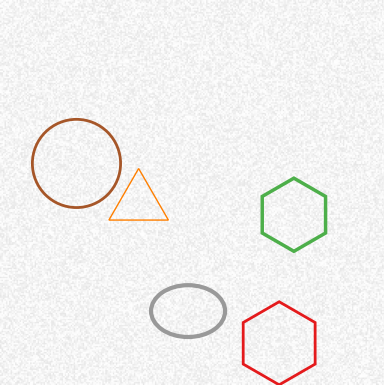[{"shape": "hexagon", "thickness": 2, "radius": 0.54, "center": [0.725, 0.108]}, {"shape": "hexagon", "thickness": 2.5, "radius": 0.47, "center": [0.763, 0.442]}, {"shape": "triangle", "thickness": 1, "radius": 0.45, "center": [0.36, 0.473]}, {"shape": "circle", "thickness": 2, "radius": 0.57, "center": [0.199, 0.575]}, {"shape": "oval", "thickness": 3, "radius": 0.48, "center": [0.488, 0.192]}]